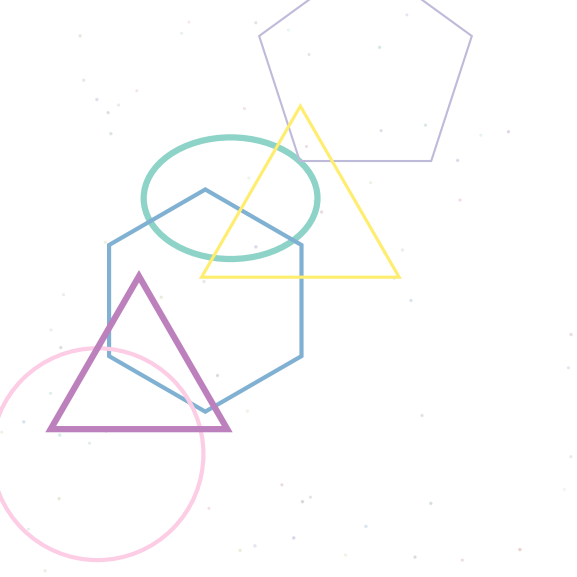[{"shape": "oval", "thickness": 3, "radius": 0.75, "center": [0.399, 0.656]}, {"shape": "pentagon", "thickness": 1, "radius": 0.97, "center": [0.633, 0.877]}, {"shape": "hexagon", "thickness": 2, "radius": 0.96, "center": [0.355, 0.479]}, {"shape": "circle", "thickness": 2, "radius": 0.92, "center": [0.169, 0.213]}, {"shape": "triangle", "thickness": 3, "radius": 0.88, "center": [0.241, 0.344]}, {"shape": "triangle", "thickness": 1.5, "radius": 0.99, "center": [0.52, 0.618]}]